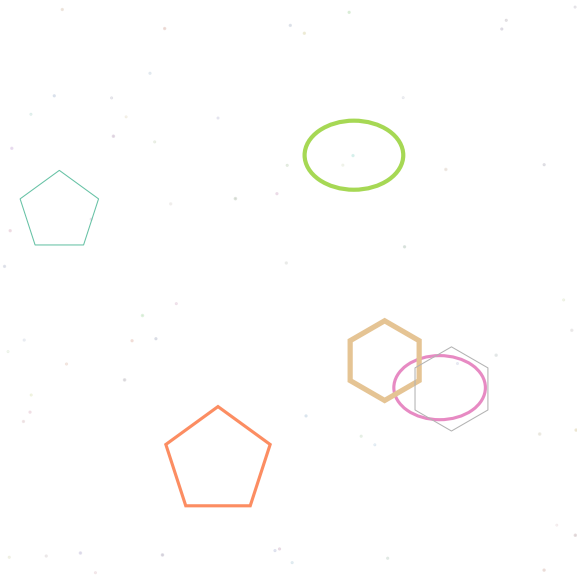[{"shape": "pentagon", "thickness": 0.5, "radius": 0.36, "center": [0.103, 0.633]}, {"shape": "pentagon", "thickness": 1.5, "radius": 0.47, "center": [0.377, 0.2]}, {"shape": "oval", "thickness": 1.5, "radius": 0.4, "center": [0.761, 0.328]}, {"shape": "oval", "thickness": 2, "radius": 0.43, "center": [0.613, 0.73]}, {"shape": "hexagon", "thickness": 2.5, "radius": 0.34, "center": [0.666, 0.375]}, {"shape": "hexagon", "thickness": 0.5, "radius": 0.36, "center": [0.782, 0.326]}]